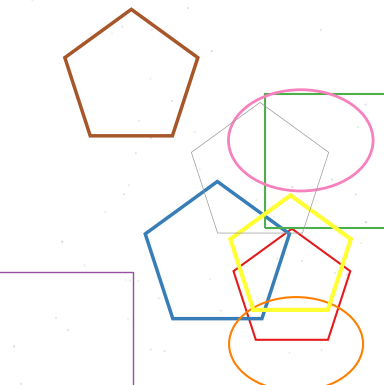[{"shape": "pentagon", "thickness": 1.5, "radius": 0.8, "center": [0.758, 0.246]}, {"shape": "pentagon", "thickness": 2.5, "radius": 0.98, "center": [0.565, 0.332]}, {"shape": "square", "thickness": 1.5, "radius": 0.87, "center": [0.864, 0.582]}, {"shape": "square", "thickness": 1, "radius": 0.89, "center": [0.168, 0.117]}, {"shape": "oval", "thickness": 1.5, "radius": 0.87, "center": [0.769, 0.107]}, {"shape": "pentagon", "thickness": 3, "radius": 0.82, "center": [0.755, 0.328]}, {"shape": "pentagon", "thickness": 2.5, "radius": 0.91, "center": [0.341, 0.794]}, {"shape": "oval", "thickness": 2, "radius": 0.94, "center": [0.781, 0.635]}, {"shape": "pentagon", "thickness": 0.5, "radius": 0.94, "center": [0.675, 0.546]}]